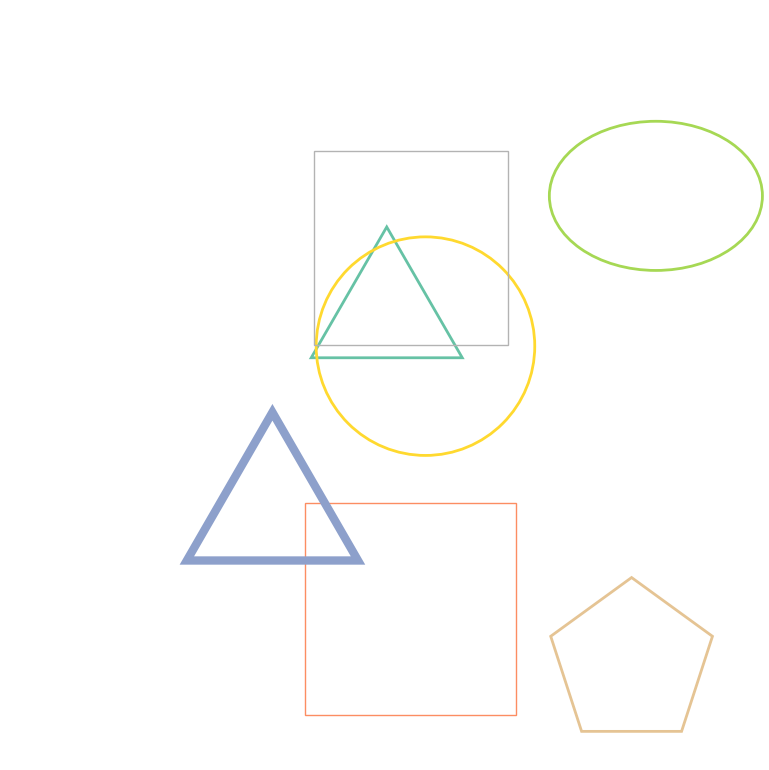[{"shape": "triangle", "thickness": 1, "radius": 0.57, "center": [0.502, 0.592]}, {"shape": "square", "thickness": 0.5, "radius": 0.69, "center": [0.533, 0.209]}, {"shape": "triangle", "thickness": 3, "radius": 0.64, "center": [0.354, 0.336]}, {"shape": "oval", "thickness": 1, "radius": 0.69, "center": [0.852, 0.746]}, {"shape": "circle", "thickness": 1, "radius": 0.71, "center": [0.553, 0.55]}, {"shape": "pentagon", "thickness": 1, "radius": 0.55, "center": [0.82, 0.14]}, {"shape": "square", "thickness": 0.5, "radius": 0.63, "center": [0.534, 0.678]}]